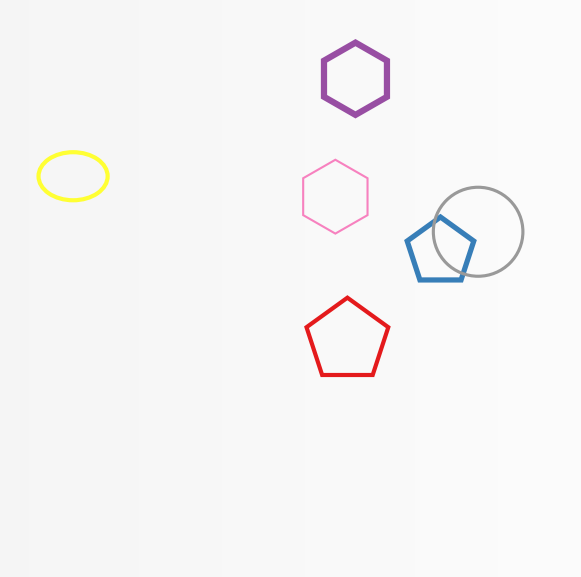[{"shape": "pentagon", "thickness": 2, "radius": 0.37, "center": [0.598, 0.41]}, {"shape": "pentagon", "thickness": 2.5, "radius": 0.3, "center": [0.758, 0.563]}, {"shape": "hexagon", "thickness": 3, "radius": 0.31, "center": [0.612, 0.863]}, {"shape": "oval", "thickness": 2, "radius": 0.3, "center": [0.126, 0.694]}, {"shape": "hexagon", "thickness": 1, "radius": 0.32, "center": [0.577, 0.659]}, {"shape": "circle", "thickness": 1.5, "radius": 0.39, "center": [0.823, 0.598]}]